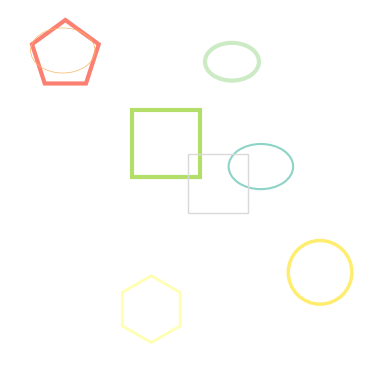[{"shape": "oval", "thickness": 1.5, "radius": 0.42, "center": [0.678, 0.567]}, {"shape": "hexagon", "thickness": 2, "radius": 0.43, "center": [0.393, 0.197]}, {"shape": "pentagon", "thickness": 3, "radius": 0.46, "center": [0.17, 0.857]}, {"shape": "oval", "thickness": 0.5, "radius": 0.42, "center": [0.163, 0.869]}, {"shape": "square", "thickness": 3, "radius": 0.44, "center": [0.431, 0.627]}, {"shape": "square", "thickness": 1, "radius": 0.39, "center": [0.566, 0.524]}, {"shape": "oval", "thickness": 3, "radius": 0.35, "center": [0.603, 0.84]}, {"shape": "circle", "thickness": 2.5, "radius": 0.41, "center": [0.831, 0.293]}]